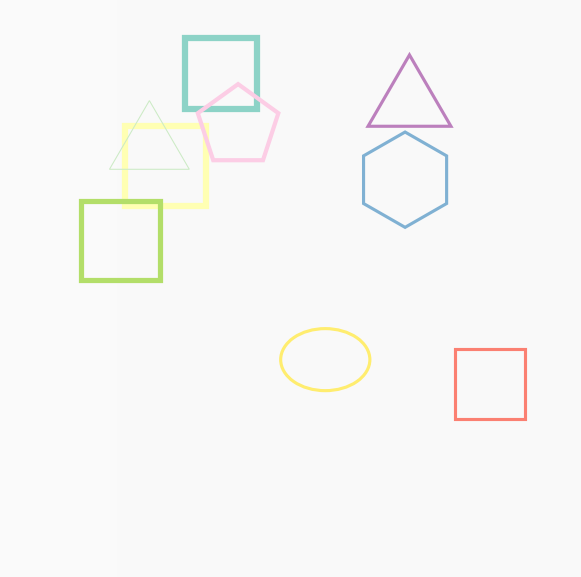[{"shape": "square", "thickness": 3, "radius": 0.31, "center": [0.381, 0.872]}, {"shape": "square", "thickness": 3, "radius": 0.35, "center": [0.284, 0.711]}, {"shape": "square", "thickness": 1.5, "radius": 0.3, "center": [0.842, 0.335]}, {"shape": "hexagon", "thickness": 1.5, "radius": 0.41, "center": [0.697, 0.688]}, {"shape": "square", "thickness": 2.5, "radius": 0.34, "center": [0.207, 0.583]}, {"shape": "pentagon", "thickness": 2, "radius": 0.36, "center": [0.41, 0.781]}, {"shape": "triangle", "thickness": 1.5, "radius": 0.41, "center": [0.704, 0.822]}, {"shape": "triangle", "thickness": 0.5, "radius": 0.4, "center": [0.257, 0.746]}, {"shape": "oval", "thickness": 1.5, "radius": 0.38, "center": [0.56, 0.376]}]